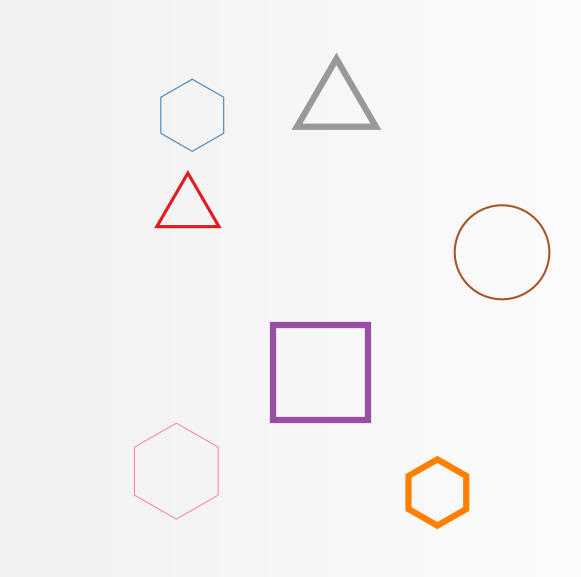[{"shape": "triangle", "thickness": 1.5, "radius": 0.31, "center": [0.323, 0.638]}, {"shape": "hexagon", "thickness": 0.5, "radius": 0.31, "center": [0.331, 0.8]}, {"shape": "square", "thickness": 3, "radius": 0.41, "center": [0.552, 0.354]}, {"shape": "hexagon", "thickness": 3, "radius": 0.29, "center": [0.752, 0.146]}, {"shape": "circle", "thickness": 1, "radius": 0.41, "center": [0.864, 0.562]}, {"shape": "hexagon", "thickness": 0.5, "radius": 0.42, "center": [0.303, 0.183]}, {"shape": "triangle", "thickness": 3, "radius": 0.39, "center": [0.579, 0.819]}]